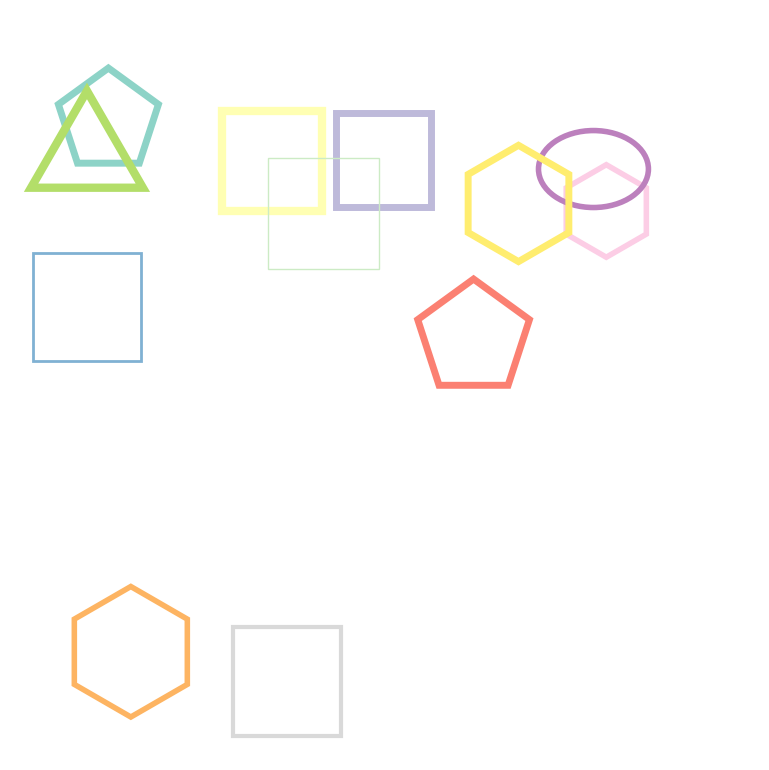[{"shape": "pentagon", "thickness": 2.5, "radius": 0.34, "center": [0.141, 0.843]}, {"shape": "square", "thickness": 3, "radius": 0.32, "center": [0.353, 0.791]}, {"shape": "square", "thickness": 2.5, "radius": 0.31, "center": [0.498, 0.792]}, {"shape": "pentagon", "thickness": 2.5, "radius": 0.38, "center": [0.615, 0.561]}, {"shape": "square", "thickness": 1, "radius": 0.35, "center": [0.113, 0.601]}, {"shape": "hexagon", "thickness": 2, "radius": 0.42, "center": [0.17, 0.154]}, {"shape": "triangle", "thickness": 3, "radius": 0.42, "center": [0.113, 0.798]}, {"shape": "hexagon", "thickness": 2, "radius": 0.3, "center": [0.787, 0.726]}, {"shape": "square", "thickness": 1.5, "radius": 0.35, "center": [0.373, 0.115]}, {"shape": "oval", "thickness": 2, "radius": 0.36, "center": [0.771, 0.78]}, {"shape": "square", "thickness": 0.5, "radius": 0.36, "center": [0.42, 0.723]}, {"shape": "hexagon", "thickness": 2.5, "radius": 0.38, "center": [0.673, 0.736]}]